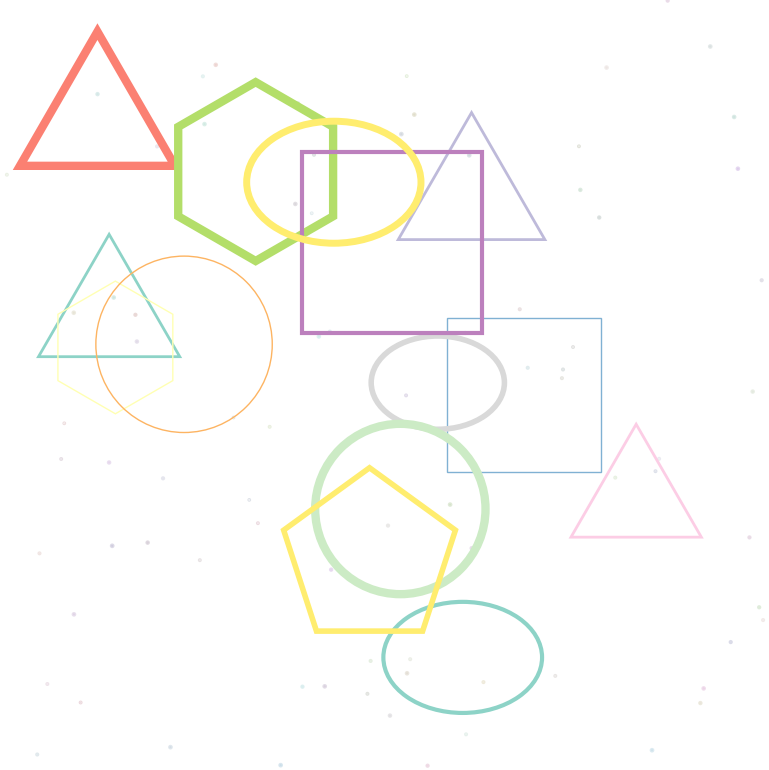[{"shape": "oval", "thickness": 1.5, "radius": 0.52, "center": [0.601, 0.146]}, {"shape": "triangle", "thickness": 1, "radius": 0.53, "center": [0.142, 0.59]}, {"shape": "hexagon", "thickness": 0.5, "radius": 0.43, "center": [0.15, 0.549]}, {"shape": "triangle", "thickness": 1, "radius": 0.55, "center": [0.612, 0.744]}, {"shape": "triangle", "thickness": 3, "radius": 0.58, "center": [0.127, 0.843]}, {"shape": "square", "thickness": 0.5, "radius": 0.5, "center": [0.681, 0.487]}, {"shape": "circle", "thickness": 0.5, "radius": 0.57, "center": [0.239, 0.553]}, {"shape": "hexagon", "thickness": 3, "radius": 0.58, "center": [0.332, 0.777]}, {"shape": "triangle", "thickness": 1, "radius": 0.49, "center": [0.826, 0.351]}, {"shape": "oval", "thickness": 2, "radius": 0.43, "center": [0.569, 0.503]}, {"shape": "square", "thickness": 1.5, "radius": 0.59, "center": [0.509, 0.685]}, {"shape": "circle", "thickness": 3, "radius": 0.55, "center": [0.52, 0.339]}, {"shape": "oval", "thickness": 2.5, "radius": 0.57, "center": [0.434, 0.763]}, {"shape": "pentagon", "thickness": 2, "radius": 0.59, "center": [0.48, 0.275]}]